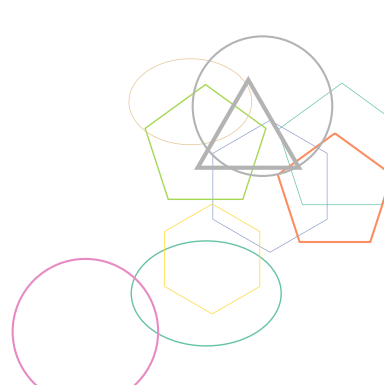[{"shape": "pentagon", "thickness": 0.5, "radius": 0.87, "center": [0.888, 0.609]}, {"shape": "oval", "thickness": 1, "radius": 0.97, "center": [0.536, 0.238]}, {"shape": "pentagon", "thickness": 1.5, "radius": 0.78, "center": [0.87, 0.498]}, {"shape": "hexagon", "thickness": 0.5, "radius": 0.86, "center": [0.701, 0.516]}, {"shape": "circle", "thickness": 1.5, "radius": 0.94, "center": [0.222, 0.139]}, {"shape": "pentagon", "thickness": 1, "radius": 0.82, "center": [0.534, 0.616]}, {"shape": "hexagon", "thickness": 0.5, "radius": 0.71, "center": [0.551, 0.327]}, {"shape": "oval", "thickness": 0.5, "radius": 0.8, "center": [0.494, 0.736]}, {"shape": "circle", "thickness": 1.5, "radius": 0.91, "center": [0.682, 0.724]}, {"shape": "triangle", "thickness": 3, "radius": 0.76, "center": [0.645, 0.64]}]